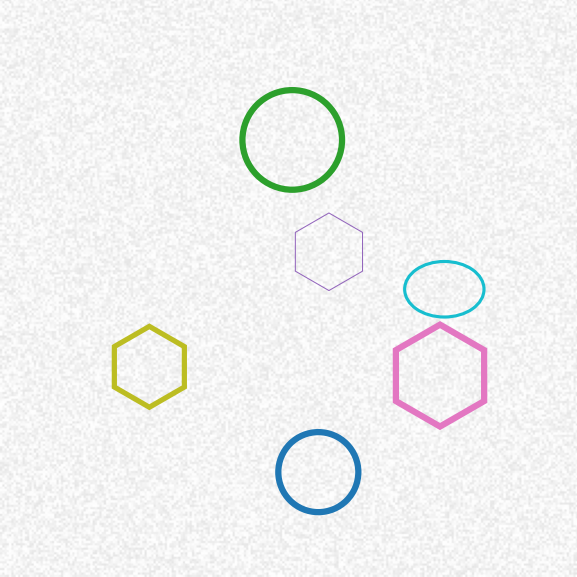[{"shape": "circle", "thickness": 3, "radius": 0.35, "center": [0.551, 0.182]}, {"shape": "circle", "thickness": 3, "radius": 0.43, "center": [0.506, 0.757]}, {"shape": "hexagon", "thickness": 0.5, "radius": 0.34, "center": [0.57, 0.563]}, {"shape": "hexagon", "thickness": 3, "radius": 0.44, "center": [0.762, 0.349]}, {"shape": "hexagon", "thickness": 2.5, "radius": 0.35, "center": [0.259, 0.364]}, {"shape": "oval", "thickness": 1.5, "radius": 0.34, "center": [0.769, 0.498]}]